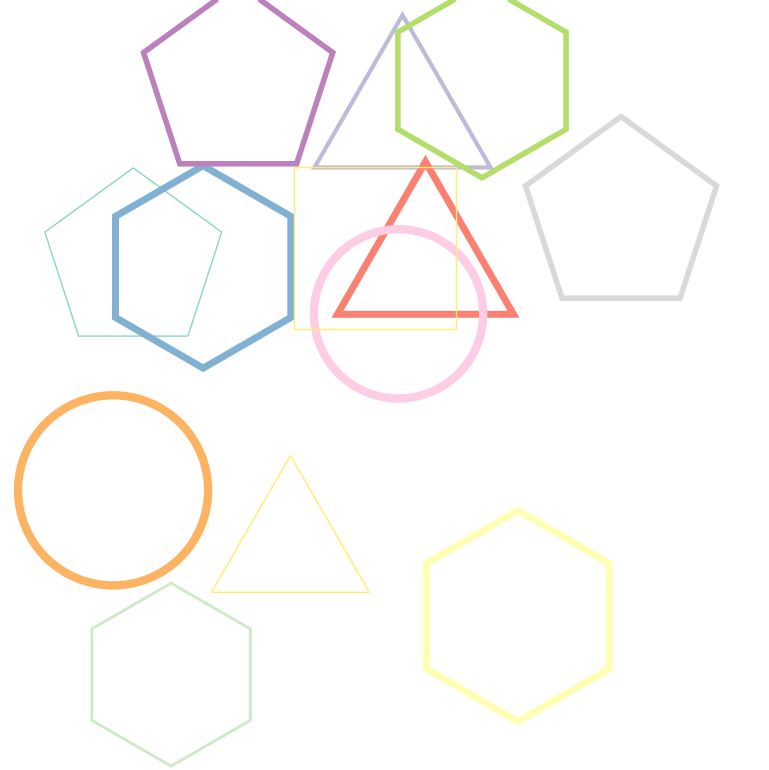[{"shape": "pentagon", "thickness": 0.5, "radius": 0.6, "center": [0.173, 0.661]}, {"shape": "hexagon", "thickness": 2.5, "radius": 0.68, "center": [0.673, 0.2]}, {"shape": "triangle", "thickness": 1.5, "radius": 0.66, "center": [0.523, 0.849]}, {"shape": "triangle", "thickness": 2.5, "radius": 0.66, "center": [0.553, 0.658]}, {"shape": "hexagon", "thickness": 2.5, "radius": 0.66, "center": [0.264, 0.653]}, {"shape": "circle", "thickness": 3, "radius": 0.62, "center": [0.147, 0.363]}, {"shape": "hexagon", "thickness": 2, "radius": 0.63, "center": [0.626, 0.895]}, {"shape": "circle", "thickness": 3, "radius": 0.55, "center": [0.518, 0.592]}, {"shape": "pentagon", "thickness": 2, "radius": 0.65, "center": [0.807, 0.718]}, {"shape": "pentagon", "thickness": 2, "radius": 0.65, "center": [0.309, 0.892]}, {"shape": "hexagon", "thickness": 1, "radius": 0.59, "center": [0.222, 0.124]}, {"shape": "square", "thickness": 0.5, "radius": 0.53, "center": [0.488, 0.677]}, {"shape": "triangle", "thickness": 0.5, "radius": 0.59, "center": [0.377, 0.29]}]